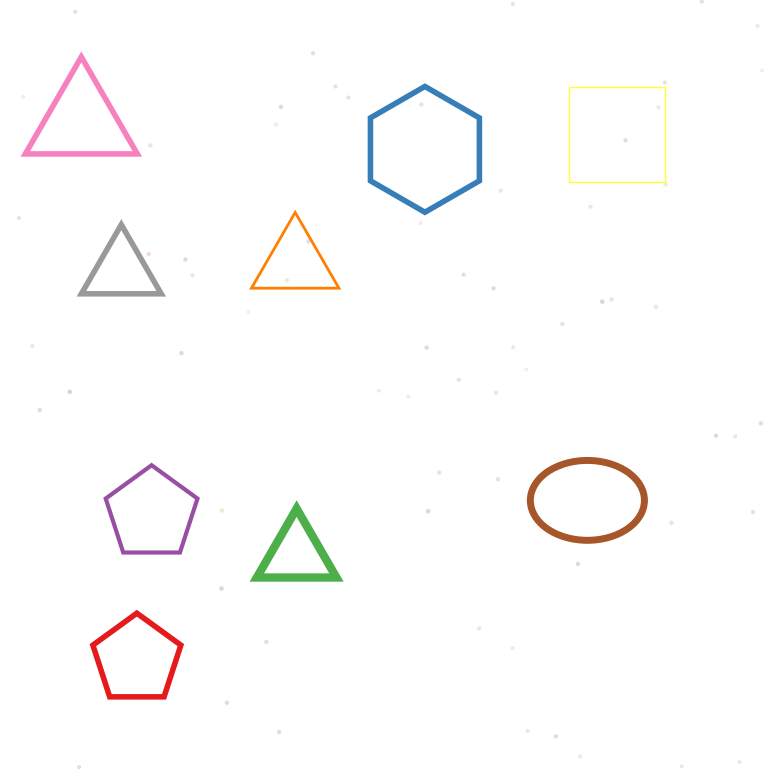[{"shape": "pentagon", "thickness": 2, "radius": 0.3, "center": [0.178, 0.144]}, {"shape": "hexagon", "thickness": 2, "radius": 0.41, "center": [0.552, 0.806]}, {"shape": "triangle", "thickness": 3, "radius": 0.3, "center": [0.385, 0.28]}, {"shape": "pentagon", "thickness": 1.5, "radius": 0.31, "center": [0.197, 0.333]}, {"shape": "triangle", "thickness": 1, "radius": 0.33, "center": [0.383, 0.659]}, {"shape": "square", "thickness": 0.5, "radius": 0.31, "center": [0.801, 0.825]}, {"shape": "oval", "thickness": 2.5, "radius": 0.37, "center": [0.763, 0.35]}, {"shape": "triangle", "thickness": 2, "radius": 0.42, "center": [0.106, 0.842]}, {"shape": "triangle", "thickness": 2, "radius": 0.3, "center": [0.158, 0.648]}]